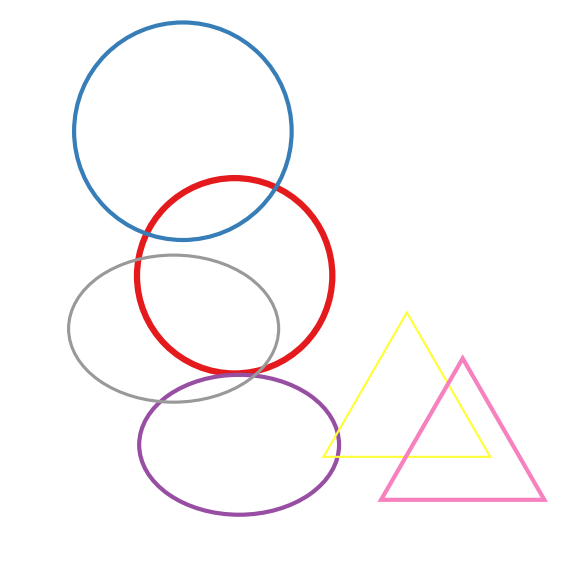[{"shape": "circle", "thickness": 3, "radius": 0.85, "center": [0.406, 0.522]}, {"shape": "circle", "thickness": 2, "radius": 0.94, "center": [0.317, 0.772]}, {"shape": "oval", "thickness": 2, "radius": 0.87, "center": [0.414, 0.229]}, {"shape": "triangle", "thickness": 1, "radius": 0.83, "center": [0.705, 0.291]}, {"shape": "triangle", "thickness": 2, "radius": 0.82, "center": [0.801, 0.215]}, {"shape": "oval", "thickness": 1.5, "radius": 0.91, "center": [0.301, 0.43]}]